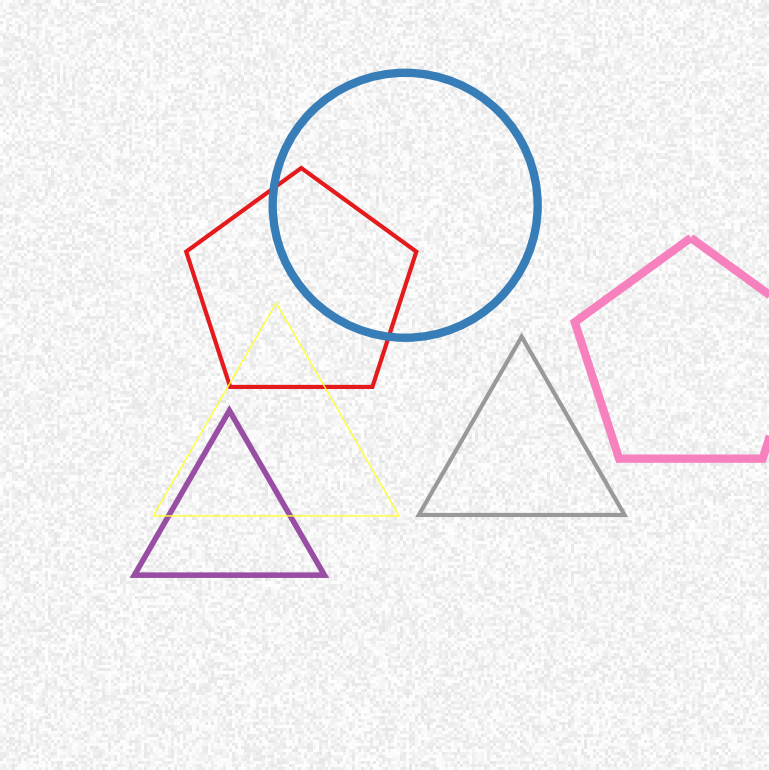[{"shape": "pentagon", "thickness": 1.5, "radius": 0.79, "center": [0.391, 0.625]}, {"shape": "circle", "thickness": 3, "radius": 0.86, "center": [0.526, 0.733]}, {"shape": "triangle", "thickness": 2, "radius": 0.71, "center": [0.298, 0.324]}, {"shape": "triangle", "thickness": 0.5, "radius": 0.92, "center": [0.359, 0.422]}, {"shape": "pentagon", "thickness": 3, "radius": 0.79, "center": [0.897, 0.533]}, {"shape": "triangle", "thickness": 1.5, "radius": 0.77, "center": [0.678, 0.408]}]